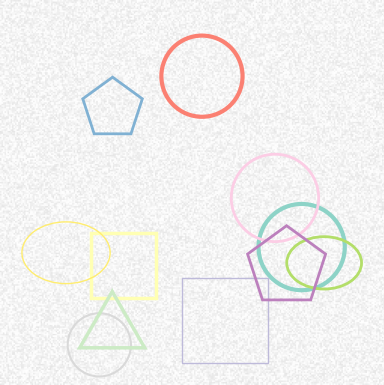[{"shape": "circle", "thickness": 3, "radius": 0.56, "center": [0.784, 0.358]}, {"shape": "square", "thickness": 2.5, "radius": 0.42, "center": [0.32, 0.311]}, {"shape": "square", "thickness": 1, "radius": 0.55, "center": [0.584, 0.168]}, {"shape": "circle", "thickness": 3, "radius": 0.53, "center": [0.525, 0.802]}, {"shape": "pentagon", "thickness": 2, "radius": 0.41, "center": [0.292, 0.718]}, {"shape": "oval", "thickness": 2, "radius": 0.49, "center": [0.842, 0.317]}, {"shape": "circle", "thickness": 2, "radius": 0.57, "center": [0.714, 0.486]}, {"shape": "circle", "thickness": 1.5, "radius": 0.41, "center": [0.258, 0.104]}, {"shape": "pentagon", "thickness": 2, "radius": 0.53, "center": [0.744, 0.307]}, {"shape": "triangle", "thickness": 2.5, "radius": 0.49, "center": [0.291, 0.145]}, {"shape": "oval", "thickness": 1, "radius": 0.57, "center": [0.172, 0.344]}]